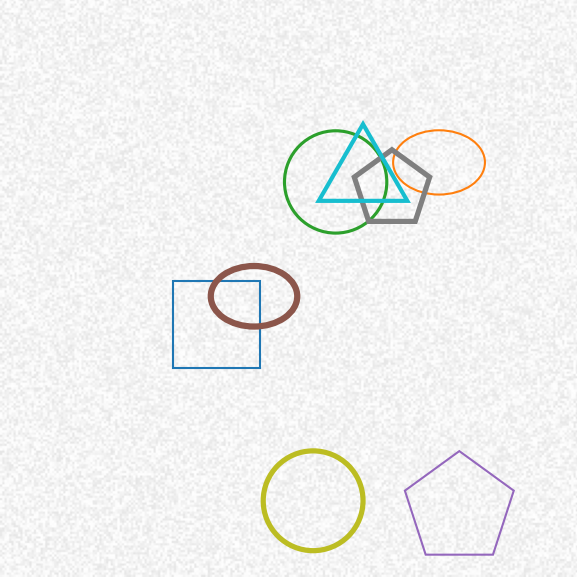[{"shape": "square", "thickness": 1, "radius": 0.38, "center": [0.375, 0.438]}, {"shape": "oval", "thickness": 1, "radius": 0.4, "center": [0.76, 0.718]}, {"shape": "circle", "thickness": 1.5, "radius": 0.44, "center": [0.581, 0.684]}, {"shape": "pentagon", "thickness": 1, "radius": 0.5, "center": [0.795, 0.119]}, {"shape": "oval", "thickness": 3, "radius": 0.37, "center": [0.44, 0.486]}, {"shape": "pentagon", "thickness": 2.5, "radius": 0.34, "center": [0.679, 0.671]}, {"shape": "circle", "thickness": 2.5, "radius": 0.43, "center": [0.542, 0.132]}, {"shape": "triangle", "thickness": 2, "radius": 0.44, "center": [0.629, 0.696]}]